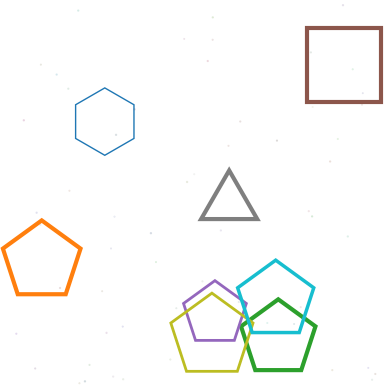[{"shape": "hexagon", "thickness": 1, "radius": 0.44, "center": [0.272, 0.684]}, {"shape": "pentagon", "thickness": 3, "radius": 0.53, "center": [0.108, 0.322]}, {"shape": "pentagon", "thickness": 3, "radius": 0.51, "center": [0.723, 0.121]}, {"shape": "pentagon", "thickness": 2, "radius": 0.43, "center": [0.558, 0.185]}, {"shape": "square", "thickness": 3, "radius": 0.48, "center": [0.893, 0.83]}, {"shape": "triangle", "thickness": 3, "radius": 0.42, "center": [0.595, 0.473]}, {"shape": "pentagon", "thickness": 2, "radius": 0.56, "center": [0.55, 0.126]}, {"shape": "pentagon", "thickness": 2.5, "radius": 0.52, "center": [0.716, 0.22]}]